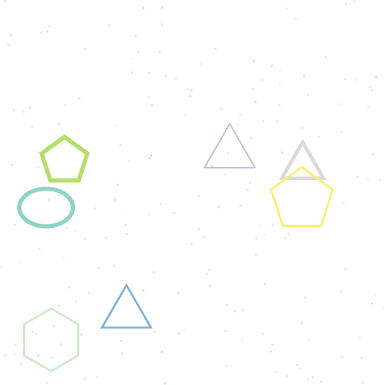[{"shape": "oval", "thickness": 3, "radius": 0.35, "center": [0.12, 0.461]}, {"shape": "triangle", "thickness": 1, "radius": 0.38, "center": [0.597, 0.603]}, {"shape": "triangle", "thickness": 1.5, "radius": 0.37, "center": [0.328, 0.186]}, {"shape": "pentagon", "thickness": 3, "radius": 0.31, "center": [0.168, 0.582]}, {"shape": "triangle", "thickness": 2.5, "radius": 0.31, "center": [0.786, 0.568]}, {"shape": "hexagon", "thickness": 1.5, "radius": 0.41, "center": [0.133, 0.117]}, {"shape": "pentagon", "thickness": 1.5, "radius": 0.42, "center": [0.784, 0.481]}]